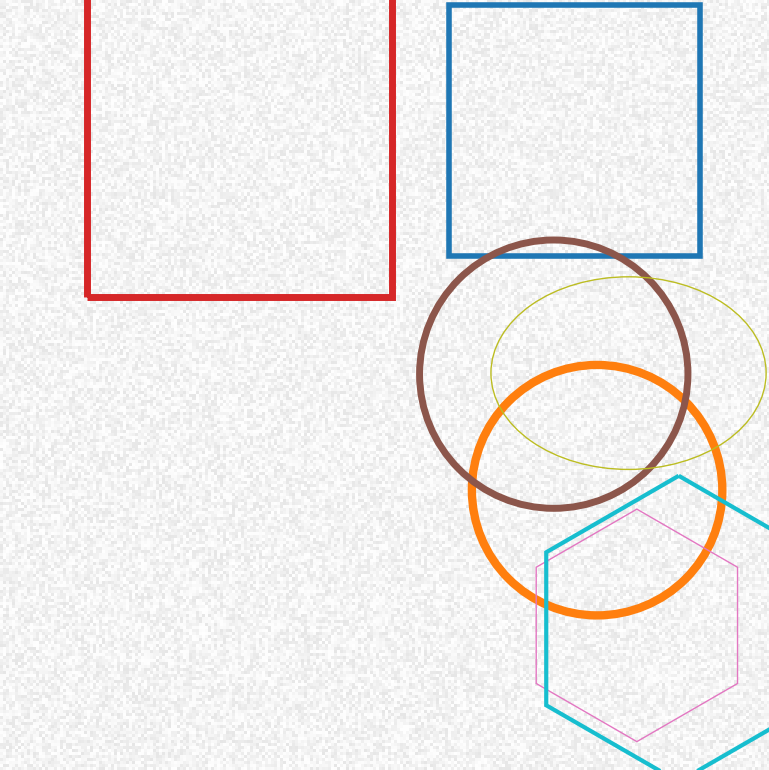[{"shape": "square", "thickness": 2, "radius": 0.81, "center": [0.746, 0.831]}, {"shape": "circle", "thickness": 3, "radius": 0.81, "center": [0.775, 0.363]}, {"shape": "square", "thickness": 2.5, "radius": 0.99, "center": [0.311, 0.813]}, {"shape": "circle", "thickness": 2.5, "radius": 0.87, "center": [0.719, 0.514]}, {"shape": "hexagon", "thickness": 0.5, "radius": 0.75, "center": [0.827, 0.188]}, {"shape": "oval", "thickness": 0.5, "radius": 0.89, "center": [0.816, 0.515]}, {"shape": "hexagon", "thickness": 1.5, "radius": 0.99, "center": [0.881, 0.183]}]